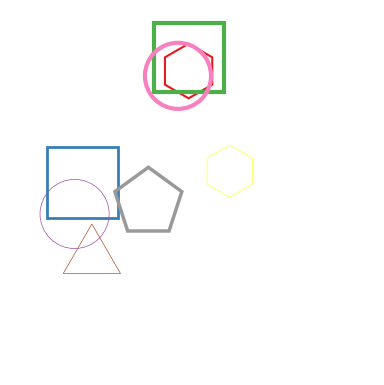[{"shape": "hexagon", "thickness": 1.5, "radius": 0.35, "center": [0.49, 0.816]}, {"shape": "square", "thickness": 2, "radius": 0.46, "center": [0.214, 0.527]}, {"shape": "square", "thickness": 3, "radius": 0.45, "center": [0.49, 0.851]}, {"shape": "circle", "thickness": 0.5, "radius": 0.45, "center": [0.194, 0.444]}, {"shape": "hexagon", "thickness": 0.5, "radius": 0.34, "center": [0.597, 0.556]}, {"shape": "triangle", "thickness": 0.5, "radius": 0.43, "center": [0.239, 0.332]}, {"shape": "circle", "thickness": 3, "radius": 0.43, "center": [0.462, 0.803]}, {"shape": "pentagon", "thickness": 2.5, "radius": 0.46, "center": [0.385, 0.474]}]